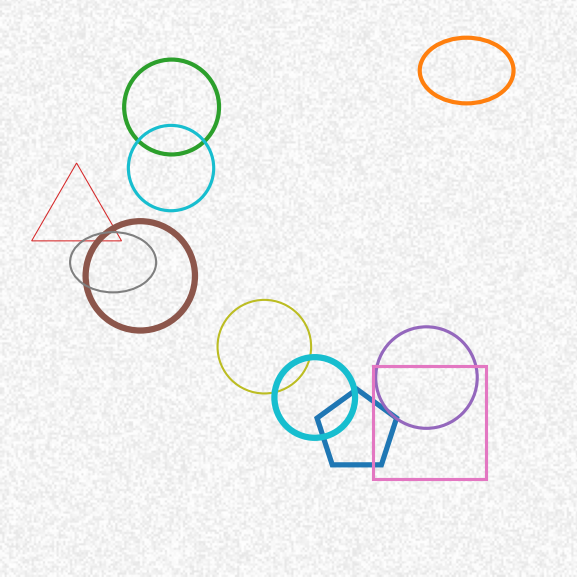[{"shape": "pentagon", "thickness": 2.5, "radius": 0.36, "center": [0.618, 0.253]}, {"shape": "oval", "thickness": 2, "radius": 0.41, "center": [0.808, 0.877]}, {"shape": "circle", "thickness": 2, "radius": 0.41, "center": [0.297, 0.814]}, {"shape": "triangle", "thickness": 0.5, "radius": 0.45, "center": [0.133, 0.627]}, {"shape": "circle", "thickness": 1.5, "radius": 0.44, "center": [0.738, 0.345]}, {"shape": "circle", "thickness": 3, "radius": 0.47, "center": [0.243, 0.521]}, {"shape": "square", "thickness": 1.5, "radius": 0.49, "center": [0.744, 0.267]}, {"shape": "oval", "thickness": 1, "radius": 0.37, "center": [0.196, 0.545]}, {"shape": "circle", "thickness": 1, "radius": 0.41, "center": [0.458, 0.399]}, {"shape": "circle", "thickness": 1.5, "radius": 0.37, "center": [0.296, 0.708]}, {"shape": "circle", "thickness": 3, "radius": 0.35, "center": [0.545, 0.311]}]